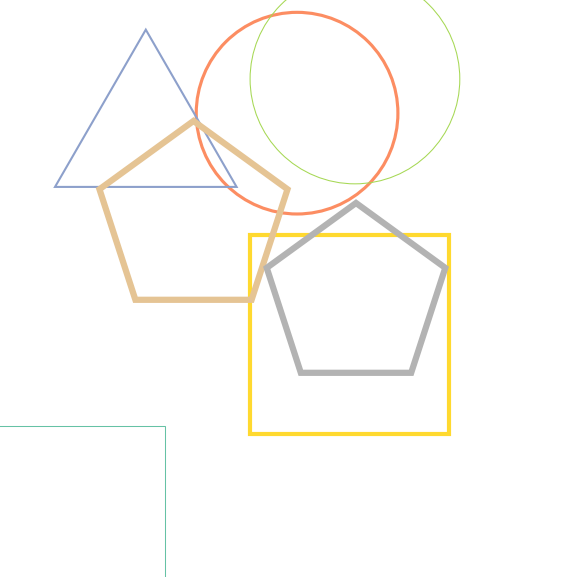[{"shape": "square", "thickness": 0.5, "radius": 0.8, "center": [0.125, 0.102]}, {"shape": "circle", "thickness": 1.5, "radius": 0.87, "center": [0.514, 0.803]}, {"shape": "triangle", "thickness": 1, "radius": 0.91, "center": [0.252, 0.766]}, {"shape": "circle", "thickness": 0.5, "radius": 0.91, "center": [0.615, 0.862]}, {"shape": "square", "thickness": 2, "radius": 0.86, "center": [0.605, 0.42]}, {"shape": "pentagon", "thickness": 3, "radius": 0.86, "center": [0.335, 0.618]}, {"shape": "pentagon", "thickness": 3, "radius": 0.81, "center": [0.616, 0.485]}]